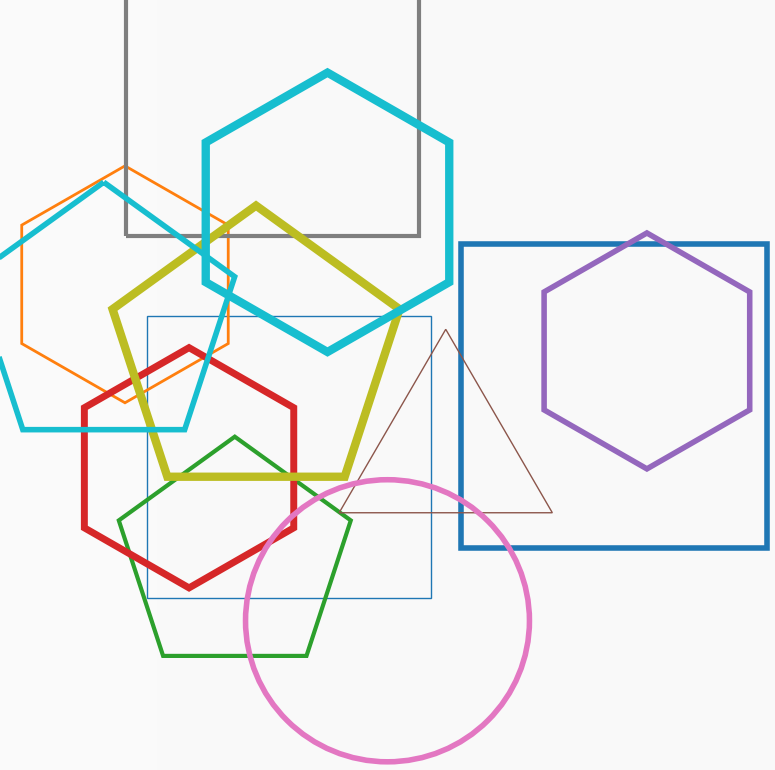[{"shape": "square", "thickness": 2, "radius": 0.99, "center": [0.792, 0.486]}, {"shape": "square", "thickness": 0.5, "radius": 0.91, "center": [0.373, 0.406]}, {"shape": "hexagon", "thickness": 1, "radius": 0.77, "center": [0.161, 0.631]}, {"shape": "pentagon", "thickness": 1.5, "radius": 0.79, "center": [0.303, 0.275]}, {"shape": "hexagon", "thickness": 2.5, "radius": 0.78, "center": [0.244, 0.392]}, {"shape": "hexagon", "thickness": 2, "radius": 0.77, "center": [0.835, 0.544]}, {"shape": "triangle", "thickness": 0.5, "radius": 0.79, "center": [0.575, 0.413]}, {"shape": "circle", "thickness": 2, "radius": 0.92, "center": [0.5, 0.194]}, {"shape": "square", "thickness": 1.5, "radius": 0.95, "center": [0.352, 0.883]}, {"shape": "pentagon", "thickness": 3, "radius": 0.97, "center": [0.33, 0.538]}, {"shape": "hexagon", "thickness": 3, "radius": 0.91, "center": [0.423, 0.724]}, {"shape": "pentagon", "thickness": 2, "radius": 0.89, "center": [0.134, 0.586]}]